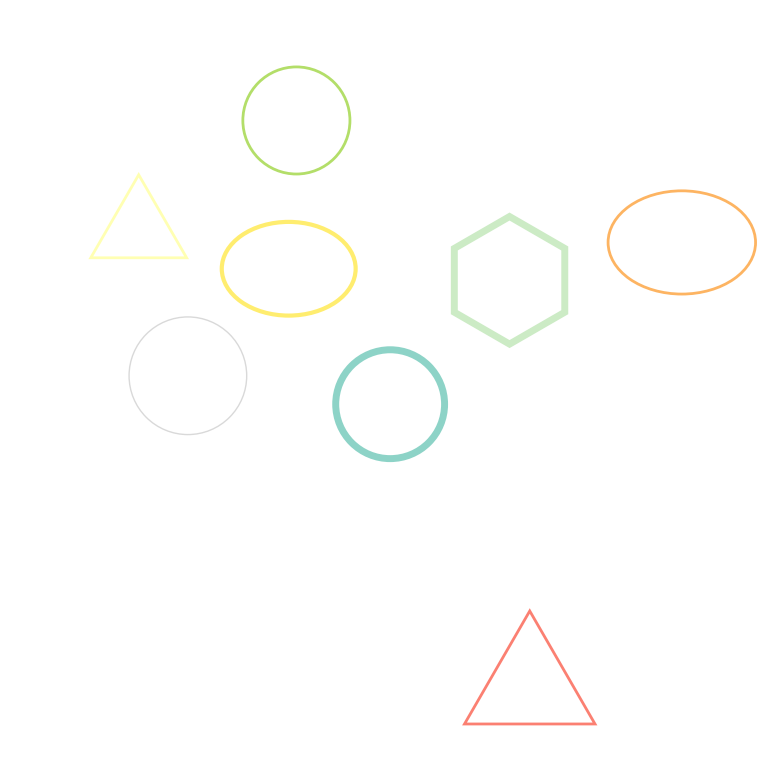[{"shape": "circle", "thickness": 2.5, "radius": 0.35, "center": [0.507, 0.475]}, {"shape": "triangle", "thickness": 1, "radius": 0.36, "center": [0.18, 0.701]}, {"shape": "triangle", "thickness": 1, "radius": 0.49, "center": [0.688, 0.109]}, {"shape": "oval", "thickness": 1, "radius": 0.48, "center": [0.885, 0.685]}, {"shape": "circle", "thickness": 1, "radius": 0.35, "center": [0.385, 0.844]}, {"shape": "circle", "thickness": 0.5, "radius": 0.38, "center": [0.244, 0.512]}, {"shape": "hexagon", "thickness": 2.5, "radius": 0.41, "center": [0.662, 0.636]}, {"shape": "oval", "thickness": 1.5, "radius": 0.43, "center": [0.375, 0.651]}]